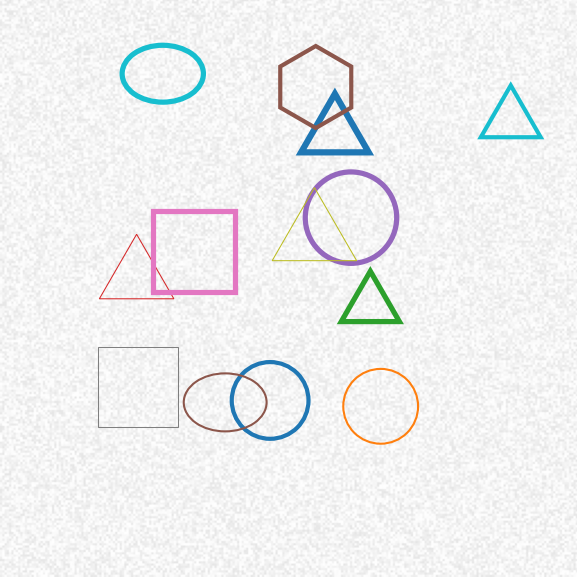[{"shape": "triangle", "thickness": 3, "radius": 0.34, "center": [0.58, 0.769]}, {"shape": "circle", "thickness": 2, "radius": 0.33, "center": [0.468, 0.306]}, {"shape": "circle", "thickness": 1, "radius": 0.32, "center": [0.659, 0.296]}, {"shape": "triangle", "thickness": 2.5, "radius": 0.29, "center": [0.641, 0.471]}, {"shape": "triangle", "thickness": 0.5, "radius": 0.37, "center": [0.237, 0.519]}, {"shape": "circle", "thickness": 2.5, "radius": 0.4, "center": [0.608, 0.622]}, {"shape": "hexagon", "thickness": 2, "radius": 0.35, "center": [0.547, 0.848]}, {"shape": "oval", "thickness": 1, "radius": 0.36, "center": [0.39, 0.302]}, {"shape": "square", "thickness": 2.5, "radius": 0.35, "center": [0.336, 0.564]}, {"shape": "square", "thickness": 0.5, "radius": 0.35, "center": [0.239, 0.329]}, {"shape": "triangle", "thickness": 0.5, "radius": 0.42, "center": [0.544, 0.59]}, {"shape": "oval", "thickness": 2.5, "radius": 0.35, "center": [0.282, 0.871]}, {"shape": "triangle", "thickness": 2, "radius": 0.3, "center": [0.884, 0.791]}]